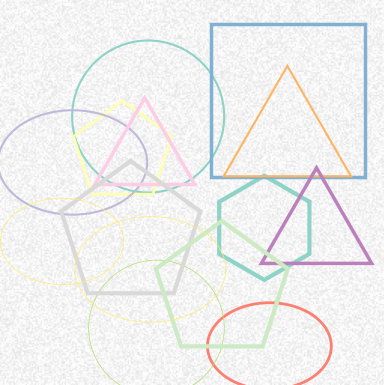[{"shape": "circle", "thickness": 1.5, "radius": 0.99, "center": [0.385, 0.697]}, {"shape": "hexagon", "thickness": 3, "radius": 0.68, "center": [0.687, 0.408]}, {"shape": "pentagon", "thickness": 2, "radius": 0.67, "center": [0.319, 0.604]}, {"shape": "oval", "thickness": 1.5, "radius": 0.97, "center": [0.189, 0.578]}, {"shape": "oval", "thickness": 2, "radius": 0.8, "center": [0.7, 0.101]}, {"shape": "square", "thickness": 2.5, "radius": 1.0, "center": [0.748, 0.739]}, {"shape": "triangle", "thickness": 1.5, "radius": 0.96, "center": [0.746, 0.638]}, {"shape": "circle", "thickness": 0.5, "radius": 0.88, "center": [0.406, 0.148]}, {"shape": "triangle", "thickness": 2.5, "radius": 0.75, "center": [0.376, 0.596]}, {"shape": "pentagon", "thickness": 3, "radius": 0.95, "center": [0.34, 0.392]}, {"shape": "triangle", "thickness": 2.5, "radius": 0.83, "center": [0.822, 0.399]}, {"shape": "pentagon", "thickness": 3, "radius": 0.9, "center": [0.576, 0.246]}, {"shape": "oval", "thickness": 0.5, "radius": 0.8, "center": [0.161, 0.373]}, {"shape": "oval", "thickness": 0.5, "radius": 0.98, "center": [0.39, 0.3]}]